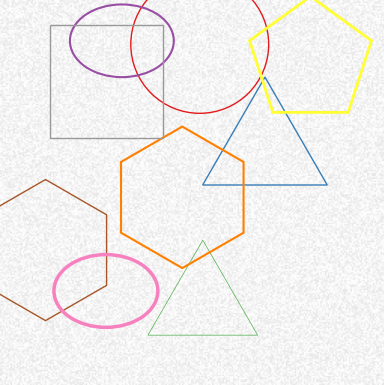[{"shape": "circle", "thickness": 1, "radius": 0.9, "center": [0.519, 0.885]}, {"shape": "triangle", "thickness": 1, "radius": 0.93, "center": [0.688, 0.613]}, {"shape": "triangle", "thickness": 0.5, "radius": 0.82, "center": [0.527, 0.212]}, {"shape": "oval", "thickness": 1.5, "radius": 0.67, "center": [0.317, 0.894]}, {"shape": "hexagon", "thickness": 1.5, "radius": 0.92, "center": [0.473, 0.487]}, {"shape": "pentagon", "thickness": 2, "radius": 0.83, "center": [0.807, 0.843]}, {"shape": "hexagon", "thickness": 1, "radius": 0.92, "center": [0.118, 0.35]}, {"shape": "oval", "thickness": 2.5, "radius": 0.67, "center": [0.275, 0.244]}, {"shape": "square", "thickness": 1, "radius": 0.73, "center": [0.278, 0.788]}]